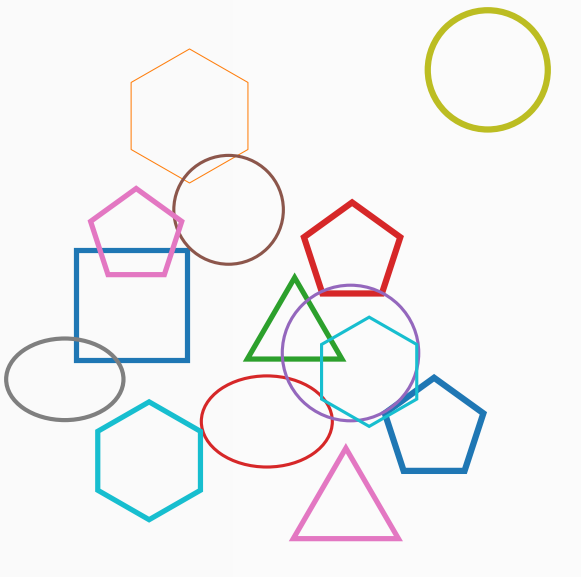[{"shape": "pentagon", "thickness": 3, "radius": 0.45, "center": [0.747, 0.256]}, {"shape": "square", "thickness": 2.5, "radius": 0.47, "center": [0.226, 0.471]}, {"shape": "hexagon", "thickness": 0.5, "radius": 0.58, "center": [0.326, 0.798]}, {"shape": "triangle", "thickness": 2.5, "radius": 0.47, "center": [0.507, 0.424]}, {"shape": "pentagon", "thickness": 3, "radius": 0.44, "center": [0.606, 0.561]}, {"shape": "oval", "thickness": 1.5, "radius": 0.56, "center": [0.459, 0.269]}, {"shape": "circle", "thickness": 1.5, "radius": 0.59, "center": [0.603, 0.388]}, {"shape": "circle", "thickness": 1.5, "radius": 0.47, "center": [0.393, 0.636]}, {"shape": "pentagon", "thickness": 2.5, "radius": 0.41, "center": [0.234, 0.59]}, {"shape": "triangle", "thickness": 2.5, "radius": 0.52, "center": [0.595, 0.119]}, {"shape": "oval", "thickness": 2, "radius": 0.5, "center": [0.112, 0.342]}, {"shape": "circle", "thickness": 3, "radius": 0.52, "center": [0.839, 0.878]}, {"shape": "hexagon", "thickness": 1.5, "radius": 0.47, "center": [0.635, 0.355]}, {"shape": "hexagon", "thickness": 2.5, "radius": 0.51, "center": [0.257, 0.201]}]